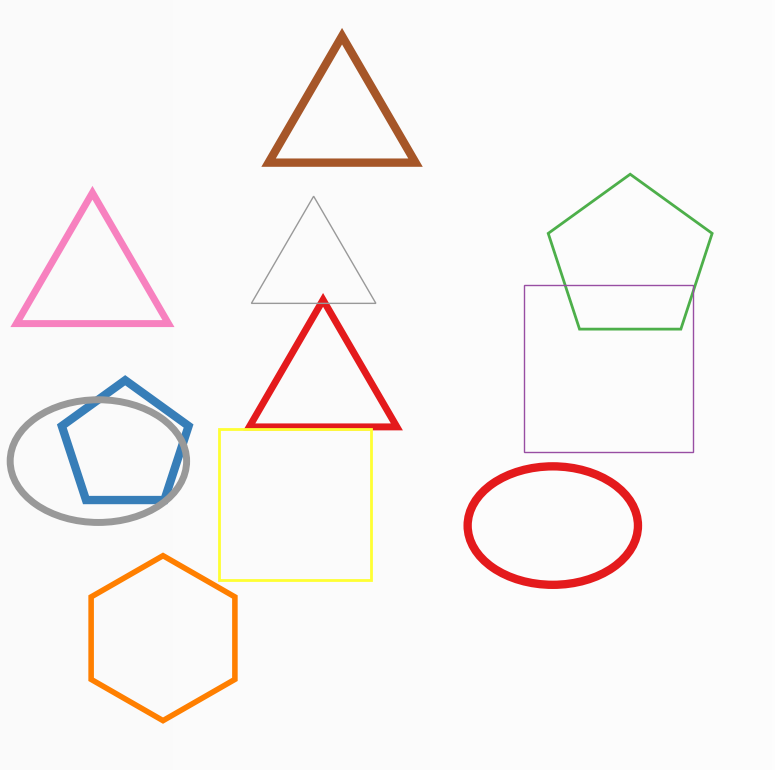[{"shape": "triangle", "thickness": 2.5, "radius": 0.55, "center": [0.417, 0.501]}, {"shape": "oval", "thickness": 3, "radius": 0.55, "center": [0.713, 0.317]}, {"shape": "pentagon", "thickness": 3, "radius": 0.43, "center": [0.162, 0.42]}, {"shape": "pentagon", "thickness": 1, "radius": 0.56, "center": [0.813, 0.663]}, {"shape": "square", "thickness": 0.5, "radius": 0.54, "center": [0.785, 0.521]}, {"shape": "hexagon", "thickness": 2, "radius": 0.54, "center": [0.21, 0.171]}, {"shape": "square", "thickness": 1, "radius": 0.49, "center": [0.381, 0.345]}, {"shape": "triangle", "thickness": 3, "radius": 0.55, "center": [0.441, 0.844]}, {"shape": "triangle", "thickness": 2.5, "radius": 0.57, "center": [0.119, 0.636]}, {"shape": "triangle", "thickness": 0.5, "radius": 0.46, "center": [0.405, 0.652]}, {"shape": "oval", "thickness": 2.5, "radius": 0.57, "center": [0.127, 0.401]}]